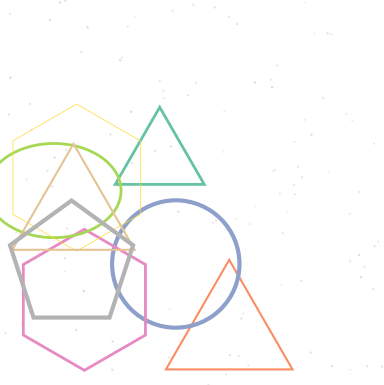[{"shape": "triangle", "thickness": 2, "radius": 0.67, "center": [0.415, 0.588]}, {"shape": "triangle", "thickness": 1.5, "radius": 0.95, "center": [0.595, 0.135]}, {"shape": "circle", "thickness": 3, "radius": 0.83, "center": [0.457, 0.314]}, {"shape": "hexagon", "thickness": 2, "radius": 0.92, "center": [0.219, 0.221]}, {"shape": "oval", "thickness": 2, "radius": 0.87, "center": [0.14, 0.505]}, {"shape": "hexagon", "thickness": 0.5, "radius": 0.96, "center": [0.199, 0.539]}, {"shape": "triangle", "thickness": 1.5, "radius": 0.92, "center": [0.191, 0.443]}, {"shape": "pentagon", "thickness": 3, "radius": 0.84, "center": [0.186, 0.311]}]